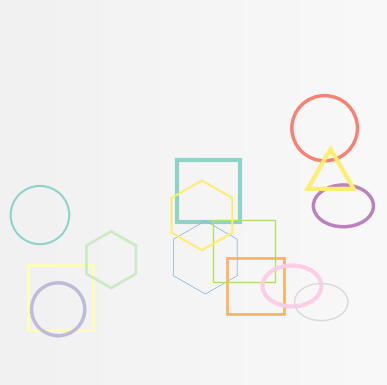[{"shape": "circle", "thickness": 1.5, "radius": 0.38, "center": [0.103, 0.441]}, {"shape": "square", "thickness": 3, "radius": 0.4, "center": [0.538, 0.503]}, {"shape": "square", "thickness": 2, "radius": 0.42, "center": [0.157, 0.227]}, {"shape": "circle", "thickness": 2.5, "radius": 0.34, "center": [0.15, 0.197]}, {"shape": "circle", "thickness": 2.5, "radius": 0.42, "center": [0.838, 0.667]}, {"shape": "hexagon", "thickness": 0.5, "radius": 0.47, "center": [0.53, 0.331]}, {"shape": "square", "thickness": 2, "radius": 0.37, "center": [0.66, 0.258]}, {"shape": "square", "thickness": 1, "radius": 0.4, "center": [0.63, 0.348]}, {"shape": "oval", "thickness": 3, "radius": 0.38, "center": [0.753, 0.257]}, {"shape": "oval", "thickness": 1, "radius": 0.34, "center": [0.829, 0.215]}, {"shape": "oval", "thickness": 2.5, "radius": 0.39, "center": [0.886, 0.465]}, {"shape": "hexagon", "thickness": 2, "radius": 0.37, "center": [0.287, 0.325]}, {"shape": "hexagon", "thickness": 1.5, "radius": 0.45, "center": [0.521, 0.441]}, {"shape": "triangle", "thickness": 3, "radius": 0.34, "center": [0.853, 0.544]}]